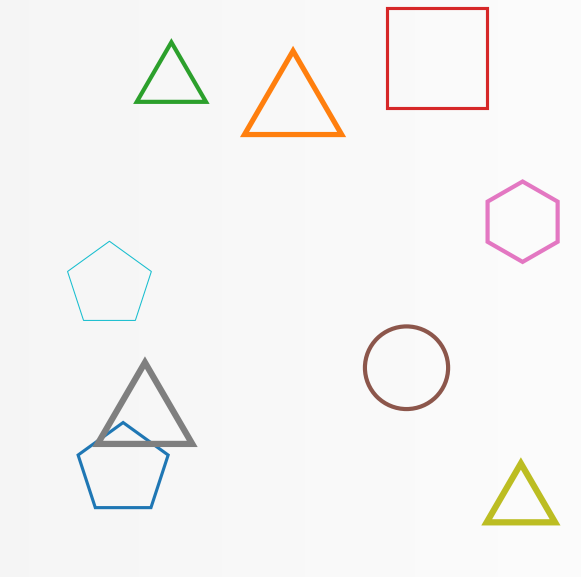[{"shape": "pentagon", "thickness": 1.5, "radius": 0.41, "center": [0.212, 0.186]}, {"shape": "triangle", "thickness": 2.5, "radius": 0.48, "center": [0.504, 0.814]}, {"shape": "triangle", "thickness": 2, "radius": 0.34, "center": [0.295, 0.857]}, {"shape": "square", "thickness": 1.5, "radius": 0.43, "center": [0.752, 0.899]}, {"shape": "circle", "thickness": 2, "radius": 0.36, "center": [0.699, 0.362]}, {"shape": "hexagon", "thickness": 2, "radius": 0.35, "center": [0.899, 0.615]}, {"shape": "triangle", "thickness": 3, "radius": 0.47, "center": [0.249, 0.277]}, {"shape": "triangle", "thickness": 3, "radius": 0.34, "center": [0.896, 0.129]}, {"shape": "pentagon", "thickness": 0.5, "radius": 0.38, "center": [0.188, 0.506]}]